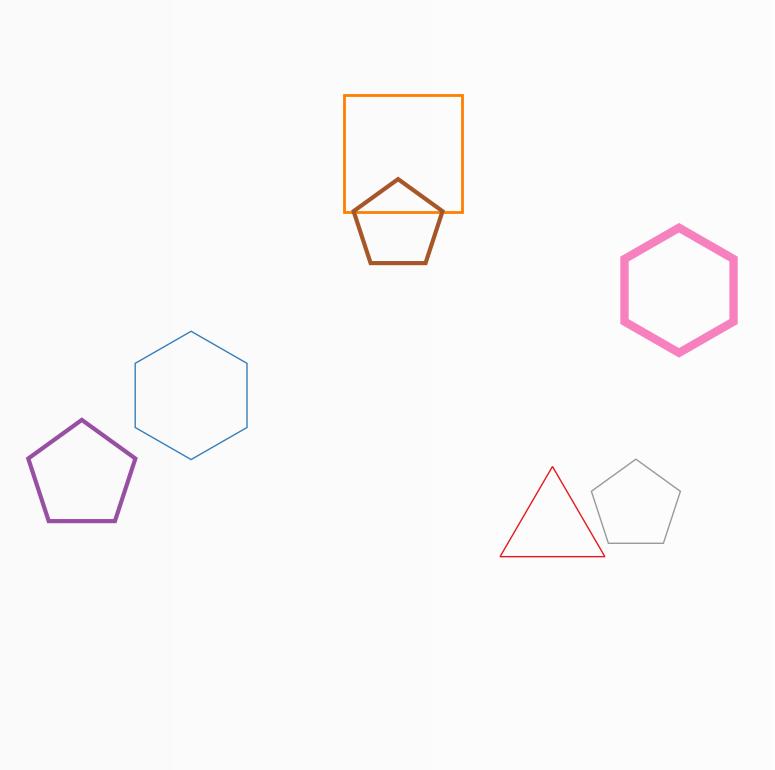[{"shape": "triangle", "thickness": 0.5, "radius": 0.39, "center": [0.713, 0.316]}, {"shape": "hexagon", "thickness": 0.5, "radius": 0.42, "center": [0.247, 0.486]}, {"shape": "pentagon", "thickness": 1.5, "radius": 0.36, "center": [0.106, 0.382]}, {"shape": "square", "thickness": 1, "radius": 0.38, "center": [0.52, 0.801]}, {"shape": "pentagon", "thickness": 1.5, "radius": 0.3, "center": [0.514, 0.707]}, {"shape": "hexagon", "thickness": 3, "radius": 0.41, "center": [0.876, 0.623]}, {"shape": "pentagon", "thickness": 0.5, "radius": 0.3, "center": [0.821, 0.343]}]